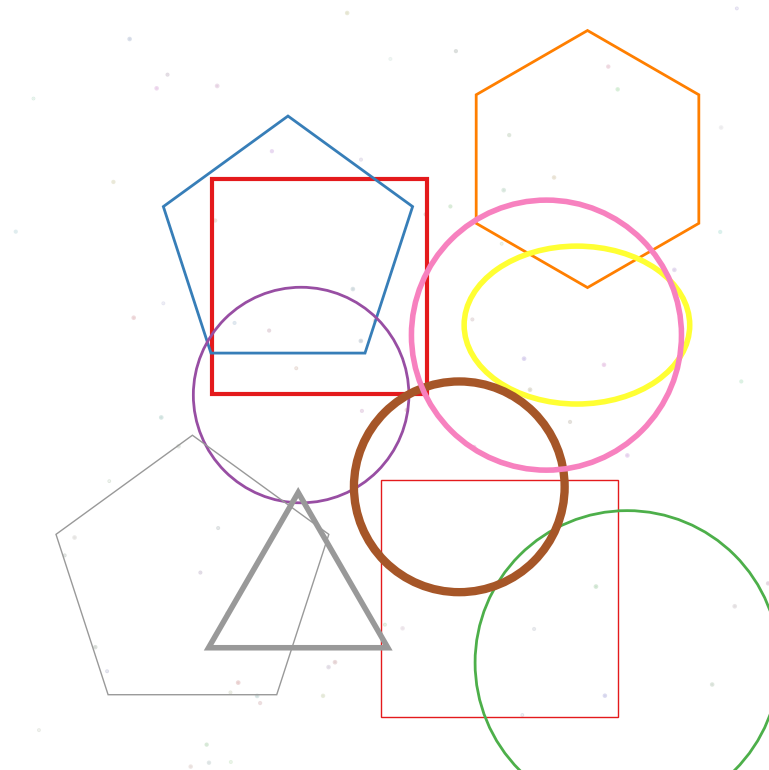[{"shape": "square", "thickness": 1.5, "radius": 0.7, "center": [0.415, 0.628]}, {"shape": "square", "thickness": 0.5, "radius": 0.77, "center": [0.649, 0.223]}, {"shape": "pentagon", "thickness": 1, "radius": 0.85, "center": [0.374, 0.679]}, {"shape": "circle", "thickness": 1, "radius": 0.99, "center": [0.814, 0.139]}, {"shape": "circle", "thickness": 1, "radius": 0.7, "center": [0.391, 0.487]}, {"shape": "hexagon", "thickness": 1, "radius": 0.83, "center": [0.763, 0.793]}, {"shape": "oval", "thickness": 2, "radius": 0.73, "center": [0.749, 0.578]}, {"shape": "circle", "thickness": 3, "radius": 0.68, "center": [0.596, 0.368]}, {"shape": "circle", "thickness": 2, "radius": 0.88, "center": [0.71, 0.565]}, {"shape": "pentagon", "thickness": 0.5, "radius": 0.93, "center": [0.25, 0.248]}, {"shape": "triangle", "thickness": 2, "radius": 0.67, "center": [0.387, 0.226]}]